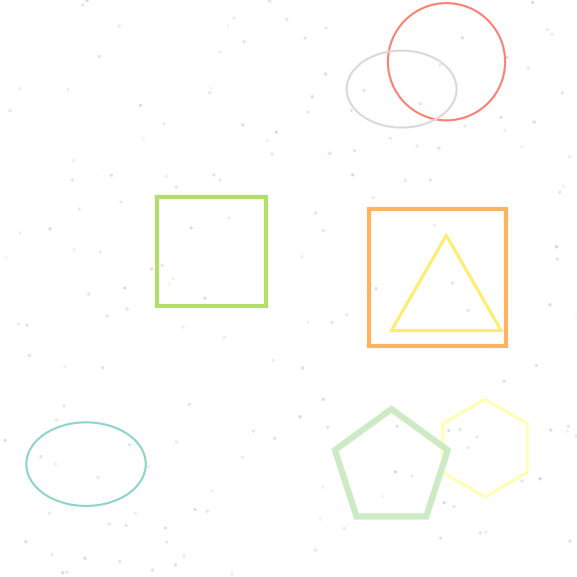[{"shape": "oval", "thickness": 1, "radius": 0.52, "center": [0.149, 0.195]}, {"shape": "hexagon", "thickness": 1.5, "radius": 0.42, "center": [0.84, 0.223]}, {"shape": "circle", "thickness": 1, "radius": 0.51, "center": [0.773, 0.892]}, {"shape": "square", "thickness": 2, "radius": 0.59, "center": [0.758, 0.518]}, {"shape": "square", "thickness": 2, "radius": 0.47, "center": [0.366, 0.563]}, {"shape": "oval", "thickness": 1, "radius": 0.48, "center": [0.695, 0.845]}, {"shape": "pentagon", "thickness": 3, "radius": 0.51, "center": [0.678, 0.188]}, {"shape": "triangle", "thickness": 1.5, "radius": 0.55, "center": [0.773, 0.482]}]